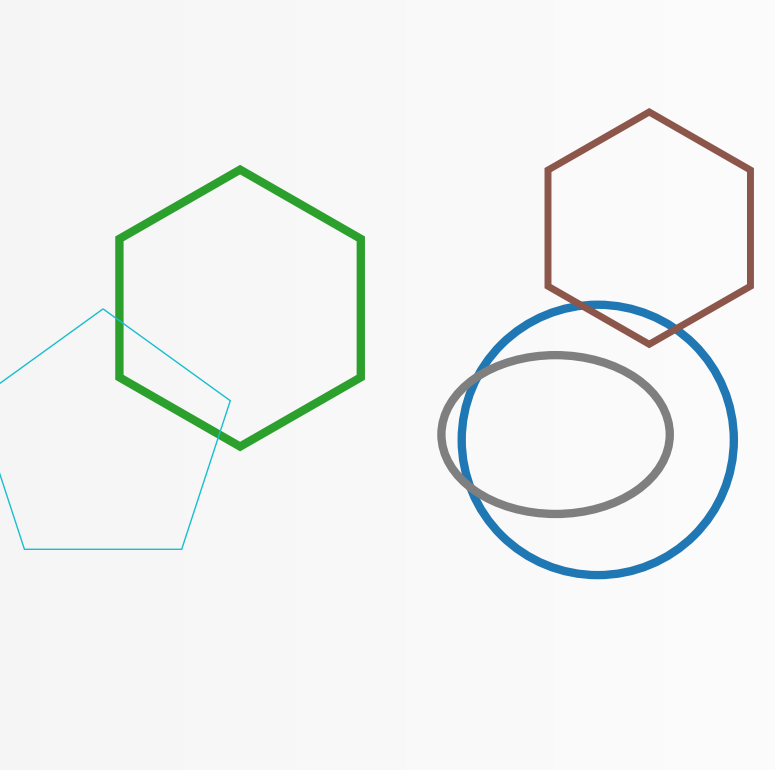[{"shape": "circle", "thickness": 3, "radius": 0.88, "center": [0.771, 0.429]}, {"shape": "hexagon", "thickness": 3, "radius": 0.9, "center": [0.31, 0.6]}, {"shape": "hexagon", "thickness": 2.5, "radius": 0.75, "center": [0.838, 0.704]}, {"shape": "oval", "thickness": 3, "radius": 0.74, "center": [0.717, 0.436]}, {"shape": "pentagon", "thickness": 0.5, "radius": 0.86, "center": [0.133, 0.426]}]